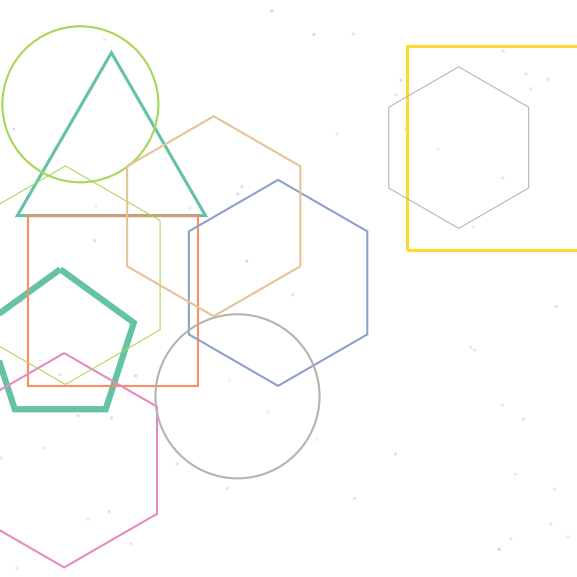[{"shape": "triangle", "thickness": 1.5, "radius": 0.94, "center": [0.193, 0.72]}, {"shape": "pentagon", "thickness": 3, "radius": 0.67, "center": [0.104, 0.399]}, {"shape": "square", "thickness": 1, "radius": 0.74, "center": [0.196, 0.478]}, {"shape": "hexagon", "thickness": 1, "radius": 0.89, "center": [0.482, 0.509]}, {"shape": "hexagon", "thickness": 1, "radius": 0.93, "center": [0.111, 0.202]}, {"shape": "hexagon", "thickness": 0.5, "radius": 0.95, "center": [0.113, 0.523]}, {"shape": "circle", "thickness": 1, "radius": 0.68, "center": [0.139, 0.818]}, {"shape": "square", "thickness": 1.5, "radius": 0.88, "center": [0.882, 0.744]}, {"shape": "hexagon", "thickness": 1, "radius": 0.87, "center": [0.37, 0.625]}, {"shape": "circle", "thickness": 1, "radius": 0.71, "center": [0.411, 0.313]}, {"shape": "hexagon", "thickness": 0.5, "radius": 0.7, "center": [0.794, 0.744]}]